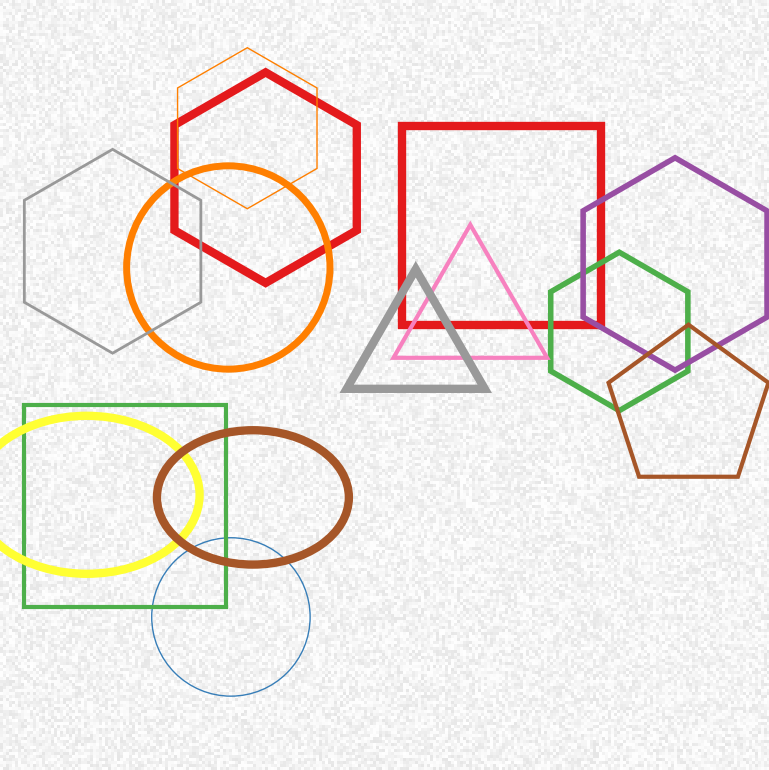[{"shape": "square", "thickness": 3, "radius": 0.64, "center": [0.651, 0.707]}, {"shape": "hexagon", "thickness": 3, "radius": 0.68, "center": [0.345, 0.769]}, {"shape": "circle", "thickness": 0.5, "radius": 0.51, "center": [0.3, 0.199]}, {"shape": "square", "thickness": 1.5, "radius": 0.66, "center": [0.163, 0.343]}, {"shape": "hexagon", "thickness": 2, "radius": 0.51, "center": [0.804, 0.57]}, {"shape": "hexagon", "thickness": 2, "radius": 0.69, "center": [0.877, 0.657]}, {"shape": "hexagon", "thickness": 0.5, "radius": 0.52, "center": [0.321, 0.833]}, {"shape": "circle", "thickness": 2.5, "radius": 0.66, "center": [0.297, 0.653]}, {"shape": "oval", "thickness": 3, "radius": 0.73, "center": [0.113, 0.357]}, {"shape": "pentagon", "thickness": 1.5, "radius": 0.55, "center": [0.894, 0.469]}, {"shape": "oval", "thickness": 3, "radius": 0.62, "center": [0.328, 0.354]}, {"shape": "triangle", "thickness": 1.5, "radius": 0.58, "center": [0.611, 0.593]}, {"shape": "hexagon", "thickness": 1, "radius": 0.66, "center": [0.146, 0.674]}, {"shape": "triangle", "thickness": 3, "radius": 0.52, "center": [0.54, 0.547]}]